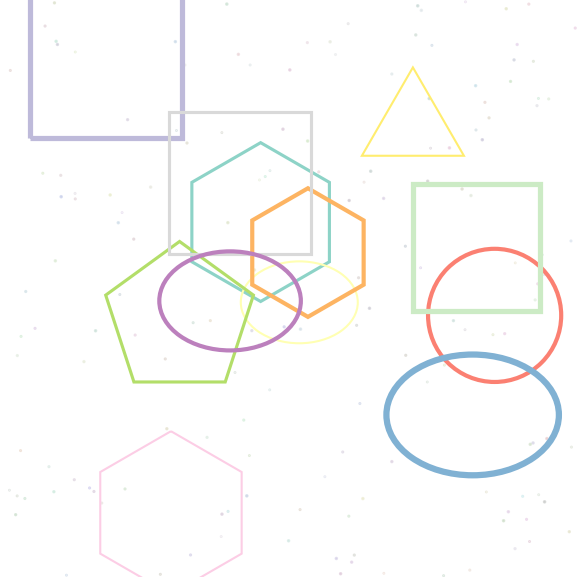[{"shape": "hexagon", "thickness": 1.5, "radius": 0.69, "center": [0.451, 0.615]}, {"shape": "oval", "thickness": 1, "radius": 0.51, "center": [0.518, 0.476]}, {"shape": "square", "thickness": 2.5, "radius": 0.66, "center": [0.183, 0.891]}, {"shape": "circle", "thickness": 2, "radius": 0.58, "center": [0.856, 0.453]}, {"shape": "oval", "thickness": 3, "radius": 0.75, "center": [0.818, 0.281]}, {"shape": "hexagon", "thickness": 2, "radius": 0.56, "center": [0.533, 0.562]}, {"shape": "pentagon", "thickness": 1.5, "radius": 0.67, "center": [0.311, 0.447]}, {"shape": "hexagon", "thickness": 1, "radius": 0.71, "center": [0.296, 0.111]}, {"shape": "square", "thickness": 1.5, "radius": 0.61, "center": [0.416, 0.682]}, {"shape": "oval", "thickness": 2, "radius": 0.61, "center": [0.398, 0.478]}, {"shape": "square", "thickness": 2.5, "radius": 0.55, "center": [0.826, 0.57]}, {"shape": "triangle", "thickness": 1, "radius": 0.51, "center": [0.715, 0.78]}]